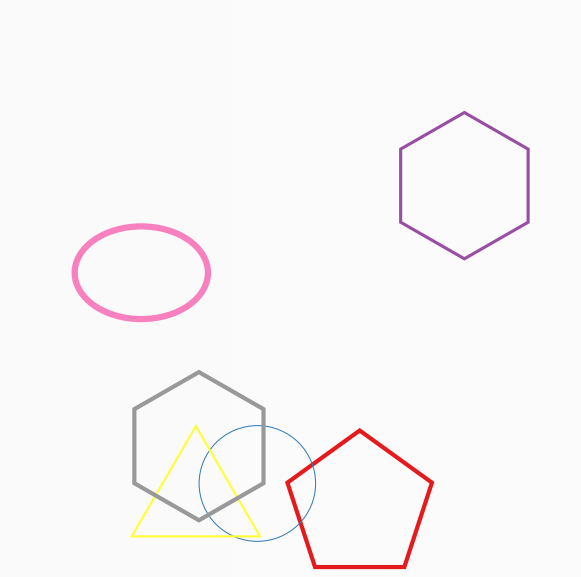[{"shape": "pentagon", "thickness": 2, "radius": 0.65, "center": [0.619, 0.123]}, {"shape": "circle", "thickness": 0.5, "radius": 0.5, "center": [0.443, 0.162]}, {"shape": "hexagon", "thickness": 1.5, "radius": 0.63, "center": [0.799, 0.678]}, {"shape": "triangle", "thickness": 1, "radius": 0.64, "center": [0.337, 0.134]}, {"shape": "oval", "thickness": 3, "radius": 0.57, "center": [0.243, 0.527]}, {"shape": "hexagon", "thickness": 2, "radius": 0.64, "center": [0.342, 0.227]}]